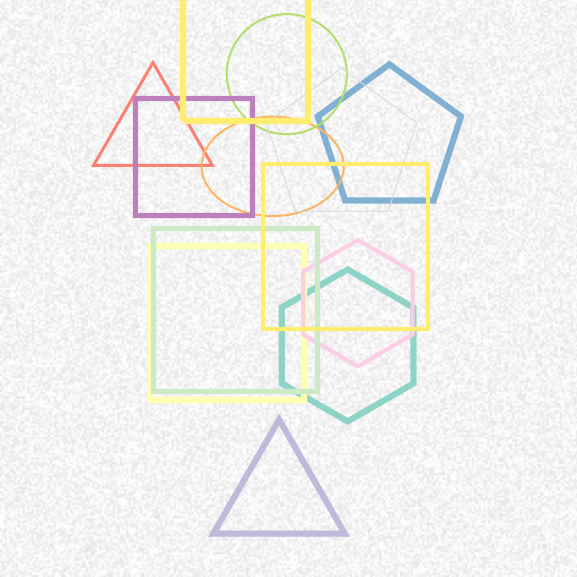[{"shape": "hexagon", "thickness": 3, "radius": 0.66, "center": [0.602, 0.401]}, {"shape": "square", "thickness": 3, "radius": 0.66, "center": [0.394, 0.44]}, {"shape": "triangle", "thickness": 3, "radius": 0.66, "center": [0.483, 0.141]}, {"shape": "triangle", "thickness": 1.5, "radius": 0.59, "center": [0.265, 0.772]}, {"shape": "pentagon", "thickness": 3, "radius": 0.65, "center": [0.674, 0.757]}, {"shape": "oval", "thickness": 1, "radius": 0.62, "center": [0.472, 0.711]}, {"shape": "circle", "thickness": 1, "radius": 0.52, "center": [0.497, 0.871]}, {"shape": "hexagon", "thickness": 2, "radius": 0.55, "center": [0.62, 0.474]}, {"shape": "pentagon", "thickness": 0.5, "radius": 0.69, "center": [0.591, 0.744]}, {"shape": "square", "thickness": 2.5, "radius": 0.51, "center": [0.335, 0.728]}, {"shape": "square", "thickness": 2.5, "radius": 0.71, "center": [0.407, 0.463]}, {"shape": "square", "thickness": 3, "radius": 0.54, "center": [0.425, 0.897]}, {"shape": "square", "thickness": 2, "radius": 0.71, "center": [0.599, 0.572]}]